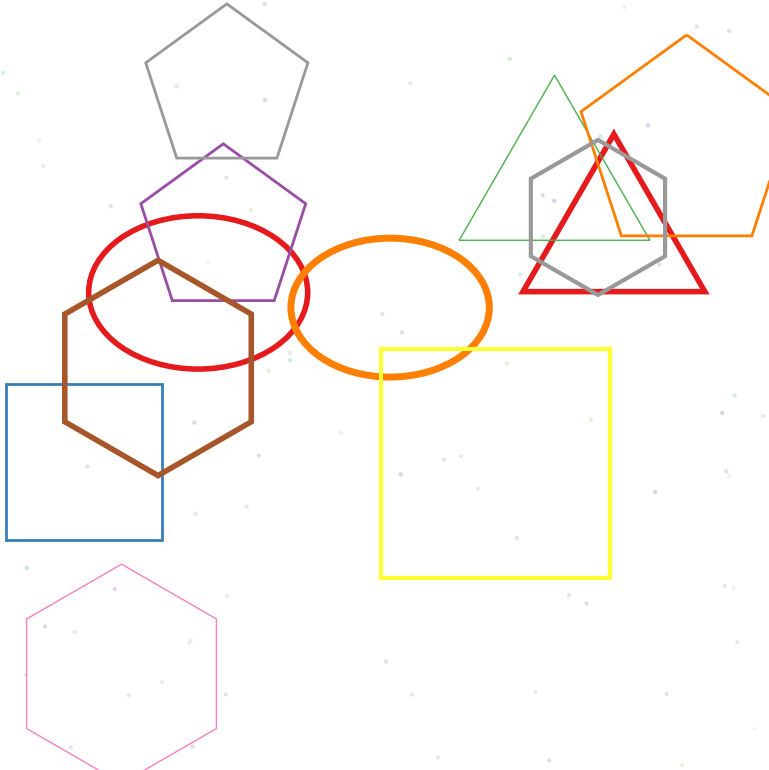[{"shape": "triangle", "thickness": 2, "radius": 0.68, "center": [0.797, 0.689]}, {"shape": "oval", "thickness": 2, "radius": 0.71, "center": [0.257, 0.62]}, {"shape": "square", "thickness": 1, "radius": 0.51, "center": [0.109, 0.4]}, {"shape": "triangle", "thickness": 0.5, "radius": 0.71, "center": [0.72, 0.759]}, {"shape": "pentagon", "thickness": 1, "radius": 0.56, "center": [0.29, 0.701]}, {"shape": "oval", "thickness": 2.5, "radius": 0.64, "center": [0.507, 0.601]}, {"shape": "pentagon", "thickness": 1, "radius": 0.72, "center": [0.892, 0.81]}, {"shape": "square", "thickness": 1.5, "radius": 0.74, "center": [0.643, 0.398]}, {"shape": "hexagon", "thickness": 2, "radius": 0.7, "center": [0.205, 0.522]}, {"shape": "hexagon", "thickness": 0.5, "radius": 0.71, "center": [0.158, 0.125]}, {"shape": "hexagon", "thickness": 1.5, "radius": 0.5, "center": [0.777, 0.718]}, {"shape": "pentagon", "thickness": 1, "radius": 0.55, "center": [0.295, 0.884]}]